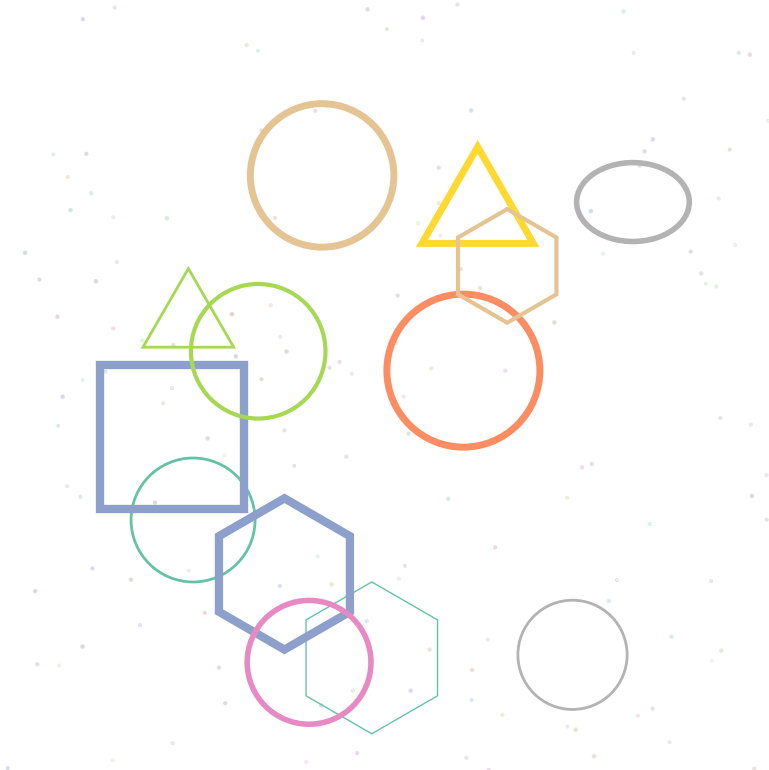[{"shape": "circle", "thickness": 1, "radius": 0.4, "center": [0.251, 0.325]}, {"shape": "hexagon", "thickness": 0.5, "radius": 0.49, "center": [0.483, 0.146]}, {"shape": "circle", "thickness": 2.5, "radius": 0.5, "center": [0.602, 0.519]}, {"shape": "square", "thickness": 3, "radius": 0.47, "center": [0.223, 0.432]}, {"shape": "hexagon", "thickness": 3, "radius": 0.49, "center": [0.369, 0.255]}, {"shape": "circle", "thickness": 2, "radius": 0.4, "center": [0.401, 0.14]}, {"shape": "circle", "thickness": 1.5, "radius": 0.44, "center": [0.335, 0.544]}, {"shape": "triangle", "thickness": 1, "radius": 0.34, "center": [0.245, 0.583]}, {"shape": "triangle", "thickness": 2.5, "radius": 0.42, "center": [0.62, 0.726]}, {"shape": "circle", "thickness": 2.5, "radius": 0.47, "center": [0.418, 0.772]}, {"shape": "hexagon", "thickness": 1.5, "radius": 0.37, "center": [0.659, 0.655]}, {"shape": "oval", "thickness": 2, "radius": 0.37, "center": [0.822, 0.738]}, {"shape": "circle", "thickness": 1, "radius": 0.35, "center": [0.744, 0.15]}]